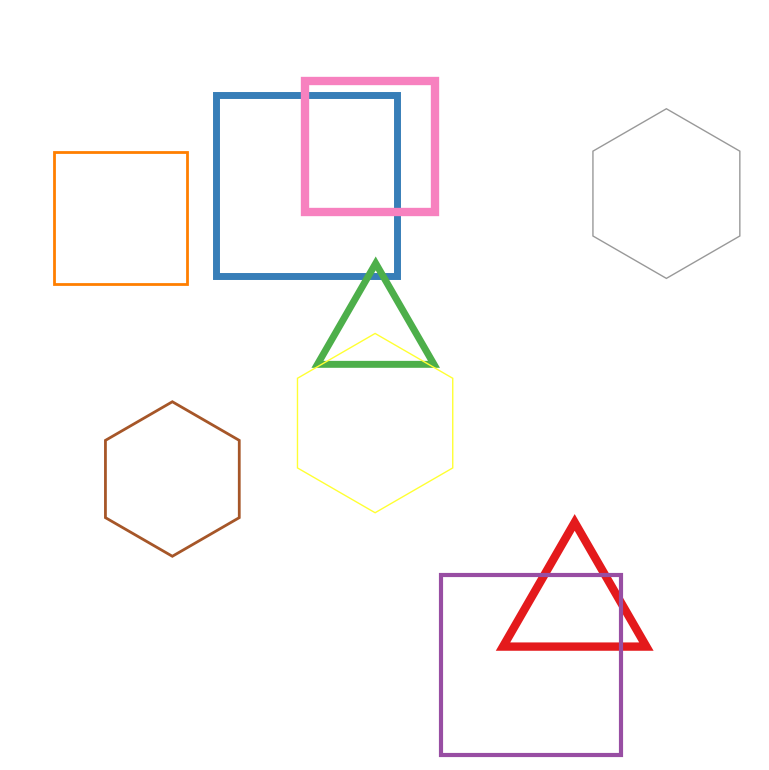[{"shape": "triangle", "thickness": 3, "radius": 0.54, "center": [0.746, 0.214]}, {"shape": "square", "thickness": 2.5, "radius": 0.59, "center": [0.398, 0.759]}, {"shape": "triangle", "thickness": 2.5, "radius": 0.44, "center": [0.488, 0.571]}, {"shape": "square", "thickness": 1.5, "radius": 0.58, "center": [0.69, 0.137]}, {"shape": "square", "thickness": 1, "radius": 0.43, "center": [0.157, 0.717]}, {"shape": "hexagon", "thickness": 0.5, "radius": 0.58, "center": [0.487, 0.451]}, {"shape": "hexagon", "thickness": 1, "radius": 0.5, "center": [0.224, 0.378]}, {"shape": "square", "thickness": 3, "radius": 0.42, "center": [0.481, 0.81]}, {"shape": "hexagon", "thickness": 0.5, "radius": 0.55, "center": [0.865, 0.749]}]